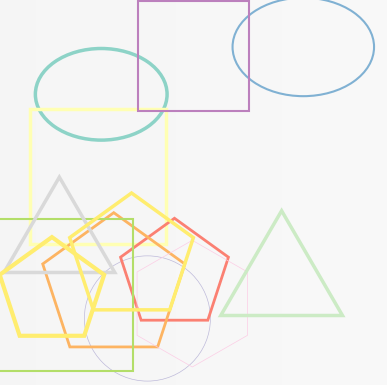[{"shape": "oval", "thickness": 2.5, "radius": 0.85, "center": [0.261, 0.755]}, {"shape": "square", "thickness": 2.5, "radius": 0.88, "center": [0.254, 0.541]}, {"shape": "circle", "thickness": 0.5, "radius": 0.81, "center": [0.38, 0.173]}, {"shape": "pentagon", "thickness": 2, "radius": 0.73, "center": [0.45, 0.287]}, {"shape": "oval", "thickness": 1.5, "radius": 0.91, "center": [0.783, 0.878]}, {"shape": "pentagon", "thickness": 2, "radius": 0.96, "center": [0.294, 0.255]}, {"shape": "square", "thickness": 1.5, "radius": 0.99, "center": [0.147, 0.234]}, {"shape": "hexagon", "thickness": 0.5, "radius": 0.82, "center": [0.496, 0.211]}, {"shape": "triangle", "thickness": 2.5, "radius": 0.83, "center": [0.153, 0.375]}, {"shape": "square", "thickness": 1.5, "radius": 0.71, "center": [0.5, 0.854]}, {"shape": "triangle", "thickness": 2.5, "radius": 0.91, "center": [0.727, 0.271]}, {"shape": "pentagon", "thickness": 2.5, "radius": 0.84, "center": [0.339, 0.331]}, {"shape": "pentagon", "thickness": 3, "radius": 0.71, "center": [0.134, 0.242]}]